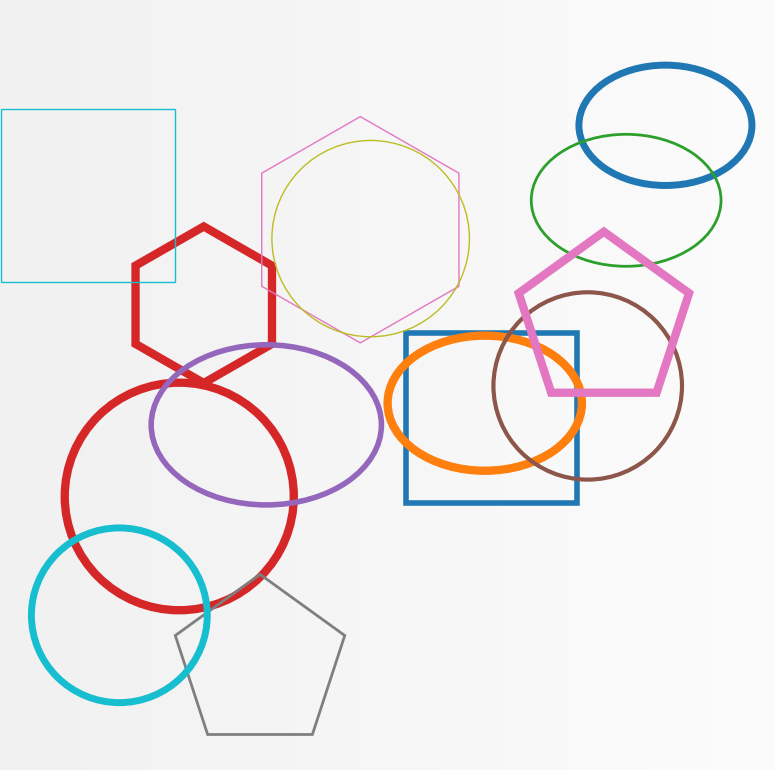[{"shape": "oval", "thickness": 2.5, "radius": 0.56, "center": [0.859, 0.837]}, {"shape": "square", "thickness": 2, "radius": 0.55, "center": [0.634, 0.457]}, {"shape": "oval", "thickness": 3, "radius": 0.63, "center": [0.625, 0.476]}, {"shape": "oval", "thickness": 1, "radius": 0.61, "center": [0.808, 0.74]}, {"shape": "circle", "thickness": 3, "radius": 0.74, "center": [0.231, 0.355]}, {"shape": "hexagon", "thickness": 3, "radius": 0.51, "center": [0.263, 0.604]}, {"shape": "oval", "thickness": 2, "radius": 0.74, "center": [0.344, 0.448]}, {"shape": "circle", "thickness": 1.5, "radius": 0.61, "center": [0.758, 0.499]}, {"shape": "pentagon", "thickness": 3, "radius": 0.58, "center": [0.779, 0.583]}, {"shape": "hexagon", "thickness": 0.5, "radius": 0.73, "center": [0.465, 0.702]}, {"shape": "pentagon", "thickness": 1, "radius": 0.57, "center": [0.336, 0.139]}, {"shape": "circle", "thickness": 0.5, "radius": 0.64, "center": [0.478, 0.69]}, {"shape": "square", "thickness": 0.5, "radius": 0.56, "center": [0.114, 0.746]}, {"shape": "circle", "thickness": 2.5, "radius": 0.57, "center": [0.154, 0.201]}]